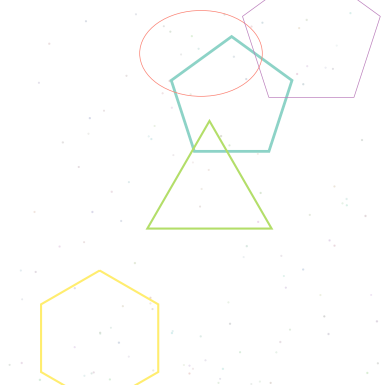[{"shape": "pentagon", "thickness": 2, "radius": 0.82, "center": [0.602, 0.74]}, {"shape": "oval", "thickness": 0.5, "radius": 0.8, "center": [0.522, 0.861]}, {"shape": "triangle", "thickness": 1.5, "radius": 0.93, "center": [0.544, 0.499]}, {"shape": "pentagon", "thickness": 0.5, "radius": 0.94, "center": [0.809, 0.899]}, {"shape": "hexagon", "thickness": 1.5, "radius": 0.88, "center": [0.259, 0.122]}]